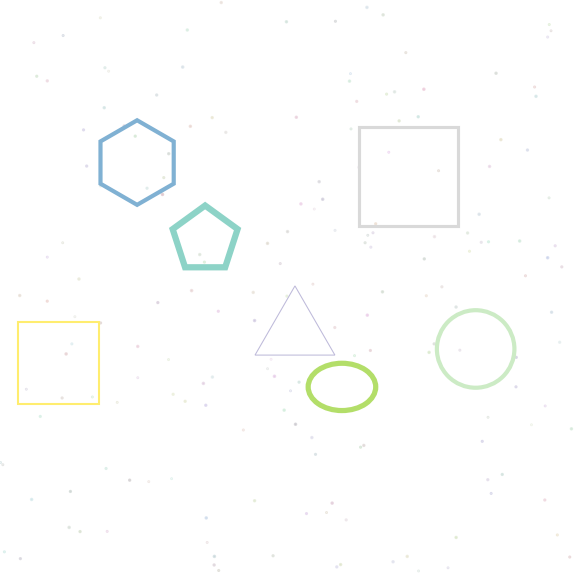[{"shape": "pentagon", "thickness": 3, "radius": 0.3, "center": [0.355, 0.584]}, {"shape": "triangle", "thickness": 0.5, "radius": 0.4, "center": [0.511, 0.424]}, {"shape": "hexagon", "thickness": 2, "radius": 0.37, "center": [0.237, 0.718]}, {"shape": "oval", "thickness": 2.5, "radius": 0.29, "center": [0.592, 0.329]}, {"shape": "square", "thickness": 1.5, "radius": 0.43, "center": [0.707, 0.693]}, {"shape": "circle", "thickness": 2, "radius": 0.34, "center": [0.824, 0.395]}, {"shape": "square", "thickness": 1, "radius": 0.35, "center": [0.101, 0.371]}]